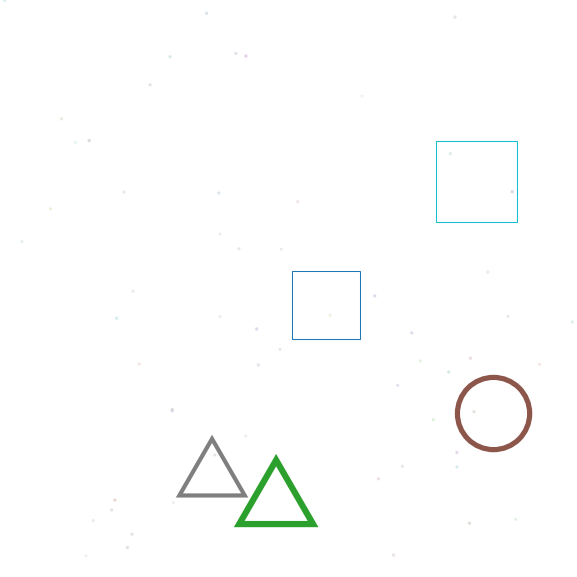[{"shape": "square", "thickness": 0.5, "radius": 0.3, "center": [0.565, 0.471]}, {"shape": "triangle", "thickness": 3, "radius": 0.37, "center": [0.478, 0.129]}, {"shape": "circle", "thickness": 2.5, "radius": 0.31, "center": [0.855, 0.283]}, {"shape": "triangle", "thickness": 2, "radius": 0.33, "center": [0.367, 0.174]}, {"shape": "square", "thickness": 0.5, "radius": 0.35, "center": [0.825, 0.685]}]